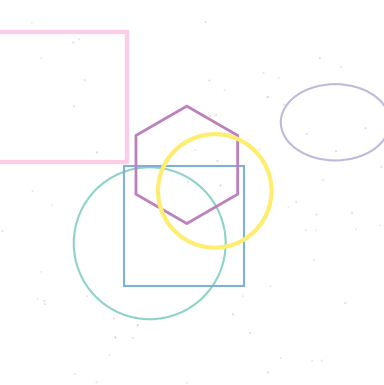[{"shape": "circle", "thickness": 1.5, "radius": 0.99, "center": [0.389, 0.368]}, {"shape": "oval", "thickness": 1.5, "radius": 0.71, "center": [0.871, 0.682]}, {"shape": "square", "thickness": 1.5, "radius": 0.78, "center": [0.478, 0.412]}, {"shape": "square", "thickness": 3, "radius": 0.84, "center": [0.162, 0.747]}, {"shape": "hexagon", "thickness": 2, "radius": 0.76, "center": [0.485, 0.572]}, {"shape": "circle", "thickness": 3, "radius": 0.74, "center": [0.558, 0.504]}]